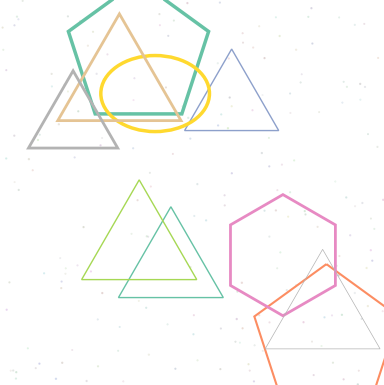[{"shape": "triangle", "thickness": 1, "radius": 0.79, "center": [0.444, 0.306]}, {"shape": "pentagon", "thickness": 2.5, "radius": 0.96, "center": [0.36, 0.859]}, {"shape": "pentagon", "thickness": 1.5, "radius": 0.98, "center": [0.848, 0.117]}, {"shape": "triangle", "thickness": 1, "radius": 0.71, "center": [0.602, 0.731]}, {"shape": "hexagon", "thickness": 2, "radius": 0.79, "center": [0.735, 0.337]}, {"shape": "triangle", "thickness": 1, "radius": 0.86, "center": [0.362, 0.36]}, {"shape": "oval", "thickness": 2.5, "radius": 0.71, "center": [0.403, 0.757]}, {"shape": "triangle", "thickness": 2, "radius": 0.92, "center": [0.31, 0.779]}, {"shape": "triangle", "thickness": 0.5, "radius": 0.86, "center": [0.838, 0.18]}, {"shape": "triangle", "thickness": 2, "radius": 0.67, "center": [0.19, 0.682]}]